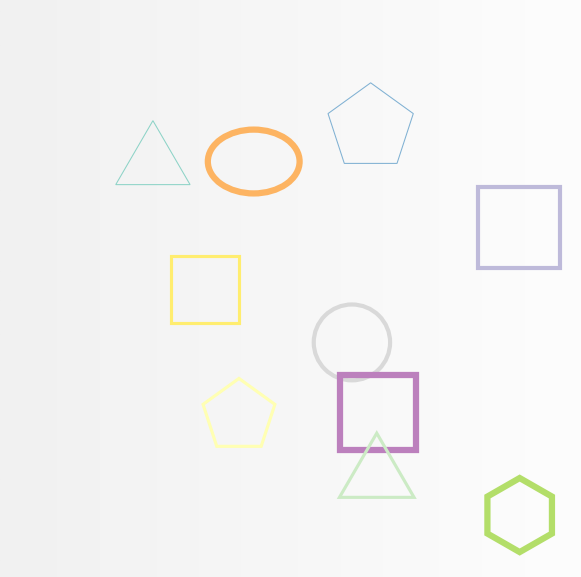[{"shape": "triangle", "thickness": 0.5, "radius": 0.37, "center": [0.263, 0.716]}, {"shape": "pentagon", "thickness": 1.5, "radius": 0.32, "center": [0.411, 0.279]}, {"shape": "square", "thickness": 2, "radius": 0.35, "center": [0.893, 0.606]}, {"shape": "pentagon", "thickness": 0.5, "radius": 0.39, "center": [0.638, 0.779]}, {"shape": "oval", "thickness": 3, "radius": 0.39, "center": [0.437, 0.719]}, {"shape": "hexagon", "thickness": 3, "radius": 0.32, "center": [0.894, 0.107]}, {"shape": "circle", "thickness": 2, "radius": 0.33, "center": [0.605, 0.406]}, {"shape": "square", "thickness": 3, "radius": 0.33, "center": [0.65, 0.284]}, {"shape": "triangle", "thickness": 1.5, "radius": 0.37, "center": [0.648, 0.175]}, {"shape": "square", "thickness": 1.5, "radius": 0.29, "center": [0.353, 0.498]}]